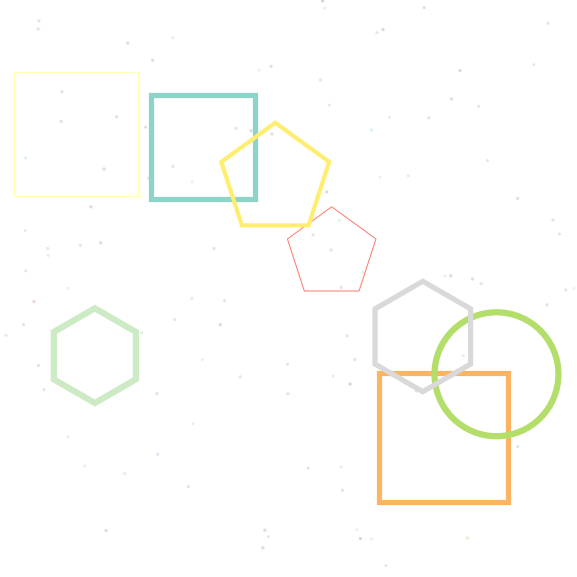[{"shape": "square", "thickness": 2.5, "radius": 0.45, "center": [0.351, 0.744]}, {"shape": "square", "thickness": 0.5, "radius": 0.54, "center": [0.132, 0.767]}, {"shape": "pentagon", "thickness": 0.5, "radius": 0.4, "center": [0.574, 0.56]}, {"shape": "square", "thickness": 2.5, "radius": 0.56, "center": [0.768, 0.242]}, {"shape": "circle", "thickness": 3, "radius": 0.54, "center": [0.86, 0.351]}, {"shape": "hexagon", "thickness": 2.5, "radius": 0.48, "center": [0.732, 0.417]}, {"shape": "hexagon", "thickness": 3, "radius": 0.41, "center": [0.164, 0.383]}, {"shape": "pentagon", "thickness": 2, "radius": 0.49, "center": [0.477, 0.688]}]